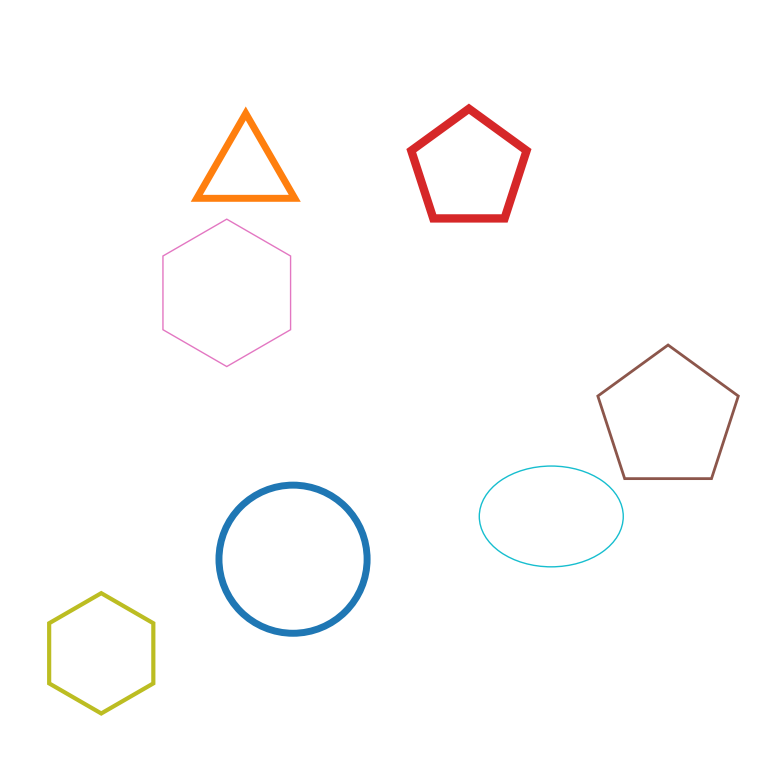[{"shape": "circle", "thickness": 2.5, "radius": 0.48, "center": [0.381, 0.274]}, {"shape": "triangle", "thickness": 2.5, "radius": 0.37, "center": [0.319, 0.779]}, {"shape": "pentagon", "thickness": 3, "radius": 0.39, "center": [0.609, 0.78]}, {"shape": "pentagon", "thickness": 1, "radius": 0.48, "center": [0.868, 0.456]}, {"shape": "hexagon", "thickness": 0.5, "radius": 0.48, "center": [0.294, 0.62]}, {"shape": "hexagon", "thickness": 1.5, "radius": 0.39, "center": [0.131, 0.152]}, {"shape": "oval", "thickness": 0.5, "radius": 0.47, "center": [0.716, 0.329]}]